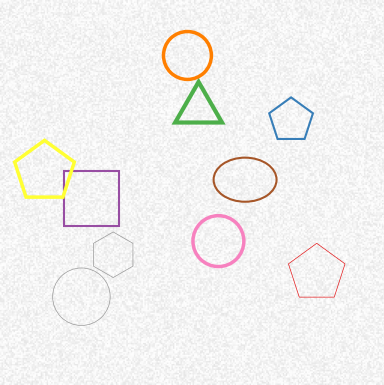[{"shape": "pentagon", "thickness": 0.5, "radius": 0.39, "center": [0.823, 0.291]}, {"shape": "pentagon", "thickness": 1.5, "radius": 0.3, "center": [0.756, 0.687]}, {"shape": "triangle", "thickness": 3, "radius": 0.35, "center": [0.516, 0.717]}, {"shape": "square", "thickness": 1.5, "radius": 0.36, "center": [0.239, 0.484]}, {"shape": "circle", "thickness": 2.5, "radius": 0.31, "center": [0.487, 0.856]}, {"shape": "pentagon", "thickness": 2.5, "radius": 0.41, "center": [0.116, 0.554]}, {"shape": "oval", "thickness": 1.5, "radius": 0.41, "center": [0.637, 0.533]}, {"shape": "circle", "thickness": 2.5, "radius": 0.33, "center": [0.567, 0.374]}, {"shape": "hexagon", "thickness": 0.5, "radius": 0.3, "center": [0.294, 0.338]}, {"shape": "circle", "thickness": 0.5, "radius": 0.37, "center": [0.211, 0.229]}]